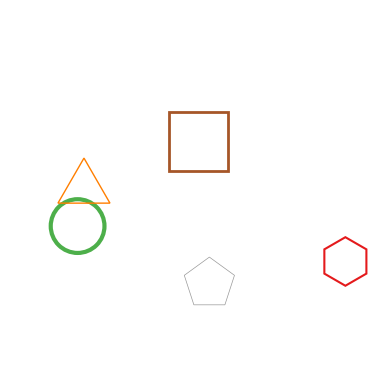[{"shape": "hexagon", "thickness": 1.5, "radius": 0.32, "center": [0.897, 0.321]}, {"shape": "circle", "thickness": 3, "radius": 0.35, "center": [0.202, 0.413]}, {"shape": "triangle", "thickness": 1, "radius": 0.39, "center": [0.218, 0.511]}, {"shape": "square", "thickness": 2, "radius": 0.39, "center": [0.515, 0.633]}, {"shape": "pentagon", "thickness": 0.5, "radius": 0.34, "center": [0.544, 0.264]}]